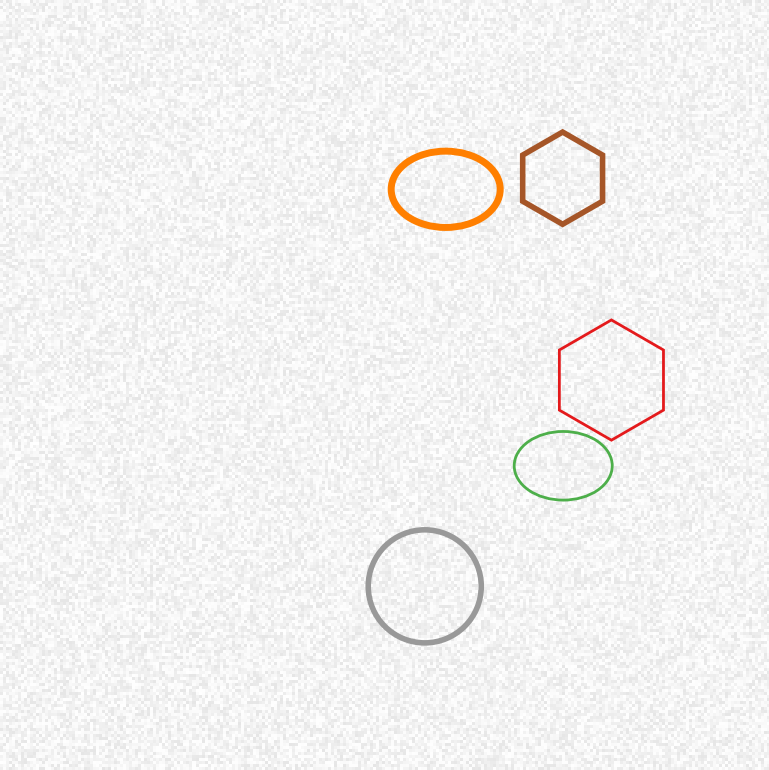[{"shape": "hexagon", "thickness": 1, "radius": 0.39, "center": [0.794, 0.506]}, {"shape": "oval", "thickness": 1, "radius": 0.32, "center": [0.731, 0.395]}, {"shape": "oval", "thickness": 2.5, "radius": 0.35, "center": [0.579, 0.754]}, {"shape": "hexagon", "thickness": 2, "radius": 0.3, "center": [0.731, 0.769]}, {"shape": "circle", "thickness": 2, "radius": 0.37, "center": [0.552, 0.239]}]